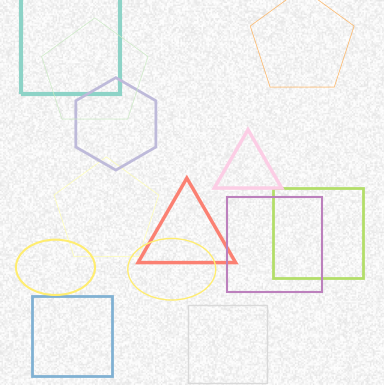[{"shape": "square", "thickness": 3, "radius": 0.64, "center": [0.183, 0.885]}, {"shape": "pentagon", "thickness": 0.5, "radius": 0.72, "center": [0.276, 0.449]}, {"shape": "hexagon", "thickness": 2, "radius": 0.6, "center": [0.301, 0.678]}, {"shape": "triangle", "thickness": 2.5, "radius": 0.73, "center": [0.485, 0.391]}, {"shape": "square", "thickness": 2, "radius": 0.52, "center": [0.187, 0.127]}, {"shape": "pentagon", "thickness": 0.5, "radius": 0.71, "center": [0.785, 0.889]}, {"shape": "square", "thickness": 2, "radius": 0.58, "center": [0.826, 0.395]}, {"shape": "triangle", "thickness": 2.5, "radius": 0.51, "center": [0.644, 0.562]}, {"shape": "square", "thickness": 1, "radius": 0.51, "center": [0.591, 0.105]}, {"shape": "square", "thickness": 1.5, "radius": 0.62, "center": [0.713, 0.365]}, {"shape": "pentagon", "thickness": 0.5, "radius": 0.73, "center": [0.246, 0.808]}, {"shape": "oval", "thickness": 1.5, "radius": 0.51, "center": [0.144, 0.306]}, {"shape": "oval", "thickness": 1, "radius": 0.57, "center": [0.446, 0.301]}]